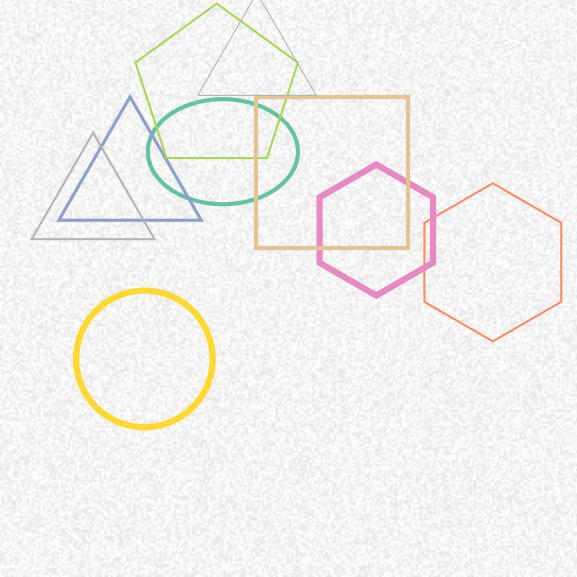[{"shape": "oval", "thickness": 2, "radius": 0.65, "center": [0.386, 0.736]}, {"shape": "hexagon", "thickness": 1, "radius": 0.68, "center": [0.853, 0.545]}, {"shape": "triangle", "thickness": 1.5, "radius": 0.71, "center": [0.225, 0.689]}, {"shape": "hexagon", "thickness": 3, "radius": 0.57, "center": [0.652, 0.601]}, {"shape": "pentagon", "thickness": 1, "radius": 0.74, "center": [0.375, 0.845]}, {"shape": "circle", "thickness": 3, "radius": 0.59, "center": [0.25, 0.378]}, {"shape": "square", "thickness": 2, "radius": 0.66, "center": [0.575, 0.701]}, {"shape": "triangle", "thickness": 1, "radius": 0.61, "center": [0.161, 0.646]}, {"shape": "triangle", "thickness": 0.5, "radius": 0.59, "center": [0.445, 0.893]}]